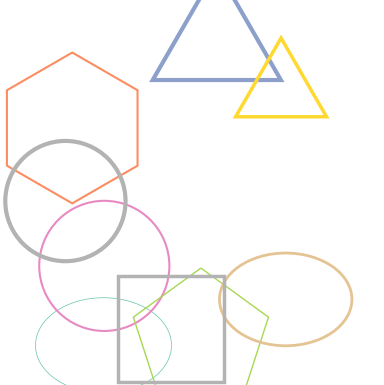[{"shape": "oval", "thickness": 0.5, "radius": 0.88, "center": [0.269, 0.103]}, {"shape": "hexagon", "thickness": 1.5, "radius": 0.98, "center": [0.188, 0.668]}, {"shape": "triangle", "thickness": 3, "radius": 0.96, "center": [0.563, 0.888]}, {"shape": "circle", "thickness": 1.5, "radius": 0.85, "center": [0.271, 0.309]}, {"shape": "pentagon", "thickness": 1, "radius": 0.92, "center": [0.522, 0.119]}, {"shape": "triangle", "thickness": 2.5, "radius": 0.68, "center": [0.73, 0.765]}, {"shape": "oval", "thickness": 2, "radius": 0.86, "center": [0.742, 0.222]}, {"shape": "square", "thickness": 2.5, "radius": 0.69, "center": [0.444, 0.145]}, {"shape": "circle", "thickness": 3, "radius": 0.78, "center": [0.17, 0.478]}]